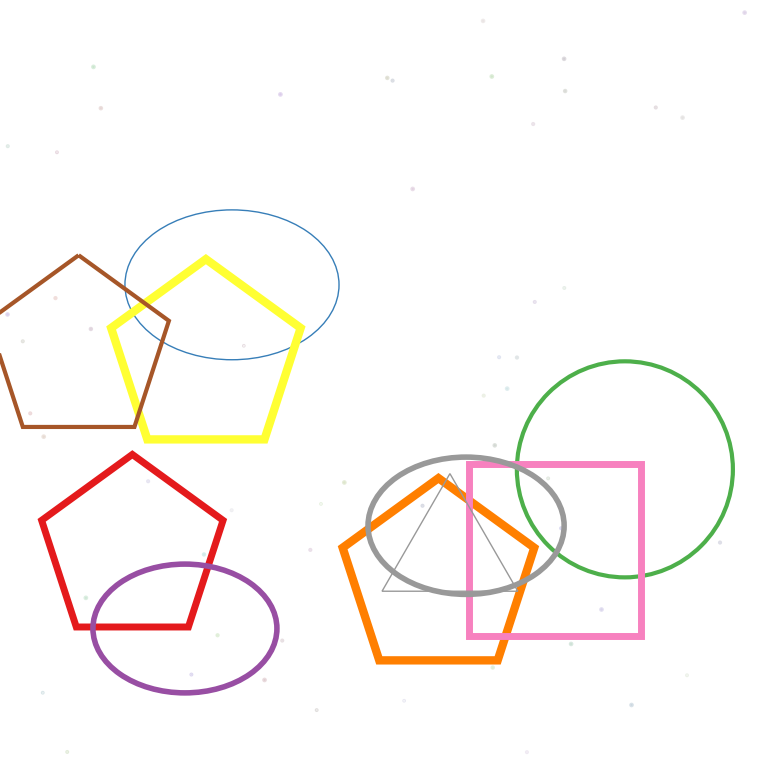[{"shape": "pentagon", "thickness": 2.5, "radius": 0.62, "center": [0.172, 0.286]}, {"shape": "oval", "thickness": 0.5, "radius": 0.7, "center": [0.301, 0.63]}, {"shape": "circle", "thickness": 1.5, "radius": 0.7, "center": [0.812, 0.39]}, {"shape": "oval", "thickness": 2, "radius": 0.6, "center": [0.24, 0.184]}, {"shape": "pentagon", "thickness": 3, "radius": 0.65, "center": [0.569, 0.248]}, {"shape": "pentagon", "thickness": 3, "radius": 0.65, "center": [0.267, 0.534]}, {"shape": "pentagon", "thickness": 1.5, "radius": 0.62, "center": [0.102, 0.545]}, {"shape": "square", "thickness": 2.5, "radius": 0.56, "center": [0.72, 0.286]}, {"shape": "oval", "thickness": 2, "radius": 0.64, "center": [0.605, 0.317]}, {"shape": "triangle", "thickness": 0.5, "radius": 0.51, "center": [0.584, 0.283]}]